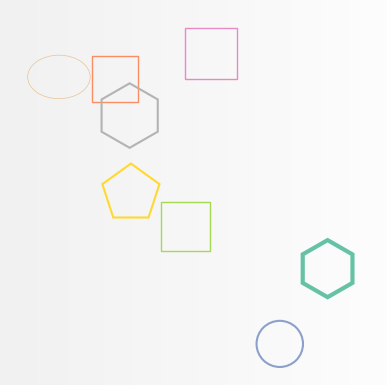[{"shape": "hexagon", "thickness": 3, "radius": 0.37, "center": [0.845, 0.302]}, {"shape": "square", "thickness": 1, "radius": 0.3, "center": [0.297, 0.795]}, {"shape": "circle", "thickness": 1.5, "radius": 0.3, "center": [0.722, 0.107]}, {"shape": "square", "thickness": 1, "radius": 0.33, "center": [0.545, 0.862]}, {"shape": "square", "thickness": 1, "radius": 0.31, "center": [0.478, 0.412]}, {"shape": "pentagon", "thickness": 1.5, "radius": 0.39, "center": [0.338, 0.498]}, {"shape": "oval", "thickness": 0.5, "radius": 0.4, "center": [0.152, 0.8]}, {"shape": "hexagon", "thickness": 1.5, "radius": 0.42, "center": [0.335, 0.7]}]